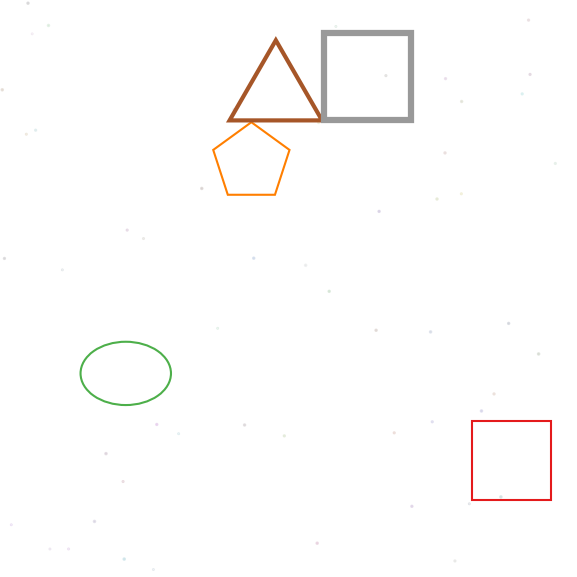[{"shape": "square", "thickness": 1, "radius": 0.34, "center": [0.885, 0.201]}, {"shape": "oval", "thickness": 1, "radius": 0.39, "center": [0.218, 0.353]}, {"shape": "pentagon", "thickness": 1, "radius": 0.35, "center": [0.435, 0.718]}, {"shape": "triangle", "thickness": 2, "radius": 0.46, "center": [0.478, 0.837]}, {"shape": "square", "thickness": 3, "radius": 0.37, "center": [0.636, 0.866]}]